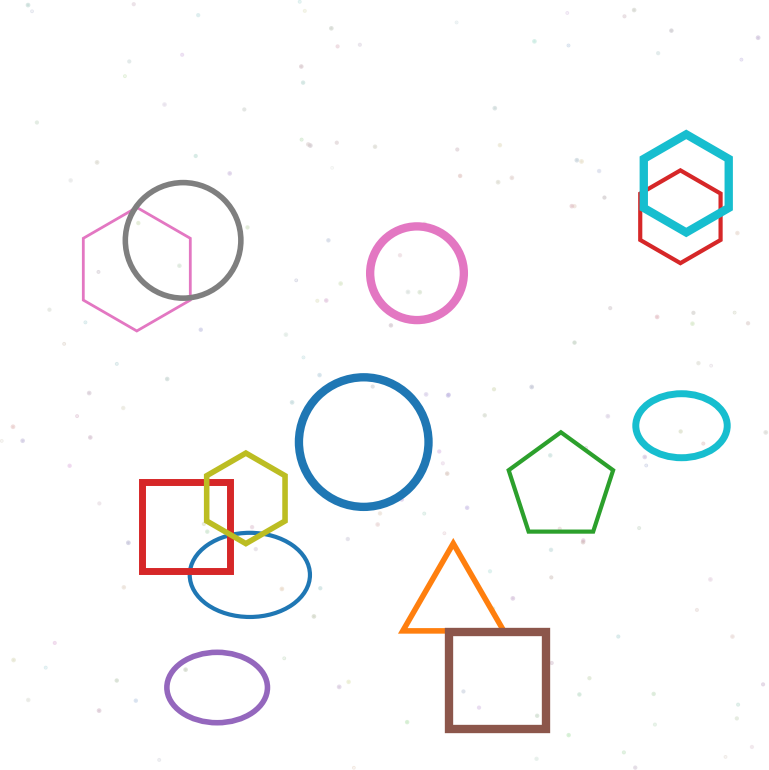[{"shape": "circle", "thickness": 3, "radius": 0.42, "center": [0.472, 0.426]}, {"shape": "oval", "thickness": 1.5, "radius": 0.39, "center": [0.324, 0.253]}, {"shape": "triangle", "thickness": 2, "radius": 0.38, "center": [0.589, 0.219]}, {"shape": "pentagon", "thickness": 1.5, "radius": 0.36, "center": [0.728, 0.367]}, {"shape": "square", "thickness": 2.5, "radius": 0.29, "center": [0.242, 0.316]}, {"shape": "hexagon", "thickness": 1.5, "radius": 0.3, "center": [0.884, 0.718]}, {"shape": "oval", "thickness": 2, "radius": 0.33, "center": [0.282, 0.107]}, {"shape": "square", "thickness": 3, "radius": 0.31, "center": [0.646, 0.116]}, {"shape": "hexagon", "thickness": 1, "radius": 0.4, "center": [0.178, 0.65]}, {"shape": "circle", "thickness": 3, "radius": 0.3, "center": [0.542, 0.645]}, {"shape": "circle", "thickness": 2, "radius": 0.38, "center": [0.238, 0.688]}, {"shape": "hexagon", "thickness": 2, "radius": 0.29, "center": [0.319, 0.353]}, {"shape": "hexagon", "thickness": 3, "radius": 0.32, "center": [0.891, 0.762]}, {"shape": "oval", "thickness": 2.5, "radius": 0.3, "center": [0.885, 0.447]}]